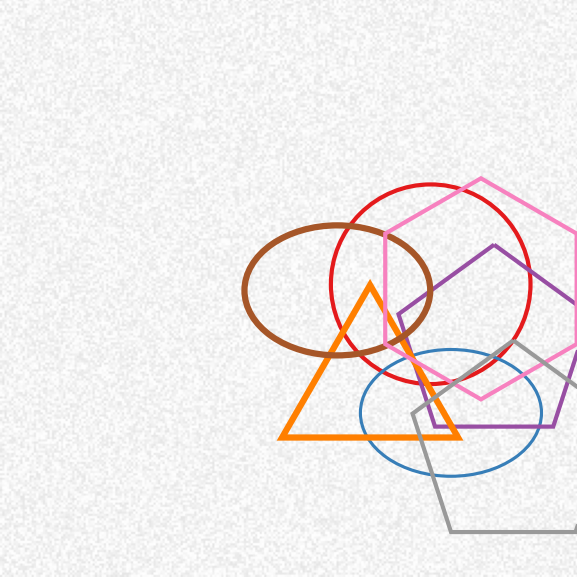[{"shape": "circle", "thickness": 2, "radius": 0.86, "center": [0.746, 0.507]}, {"shape": "oval", "thickness": 1.5, "radius": 0.78, "center": [0.781, 0.284]}, {"shape": "pentagon", "thickness": 2, "radius": 0.87, "center": [0.856, 0.401]}, {"shape": "triangle", "thickness": 3, "radius": 0.88, "center": [0.641, 0.33]}, {"shape": "oval", "thickness": 3, "radius": 0.8, "center": [0.584, 0.496]}, {"shape": "hexagon", "thickness": 2, "radius": 0.96, "center": [0.833, 0.499]}, {"shape": "pentagon", "thickness": 2, "radius": 0.92, "center": [0.889, 0.226]}]